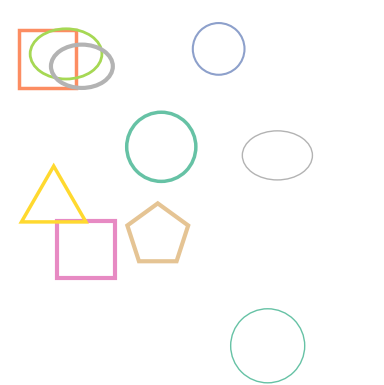[{"shape": "circle", "thickness": 1, "radius": 0.48, "center": [0.695, 0.102]}, {"shape": "circle", "thickness": 2.5, "radius": 0.45, "center": [0.419, 0.619]}, {"shape": "square", "thickness": 2.5, "radius": 0.37, "center": [0.124, 0.847]}, {"shape": "circle", "thickness": 1.5, "radius": 0.34, "center": [0.568, 0.873]}, {"shape": "square", "thickness": 3, "radius": 0.37, "center": [0.223, 0.351]}, {"shape": "oval", "thickness": 2, "radius": 0.47, "center": [0.172, 0.86]}, {"shape": "triangle", "thickness": 2.5, "radius": 0.48, "center": [0.139, 0.472]}, {"shape": "pentagon", "thickness": 3, "radius": 0.42, "center": [0.41, 0.389]}, {"shape": "oval", "thickness": 1, "radius": 0.46, "center": [0.72, 0.596]}, {"shape": "oval", "thickness": 3, "radius": 0.4, "center": [0.213, 0.828]}]